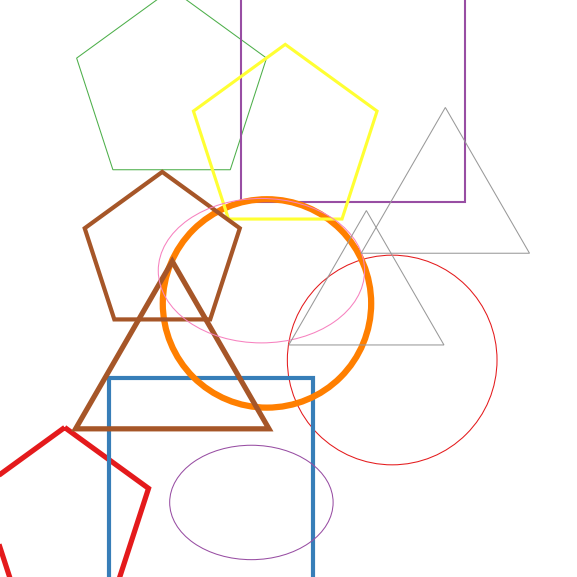[{"shape": "circle", "thickness": 0.5, "radius": 0.91, "center": [0.679, 0.376]}, {"shape": "pentagon", "thickness": 2.5, "radius": 0.76, "center": [0.112, 0.106]}, {"shape": "square", "thickness": 2, "radius": 0.89, "center": [0.366, 0.167]}, {"shape": "pentagon", "thickness": 0.5, "radius": 0.86, "center": [0.297, 0.845]}, {"shape": "oval", "thickness": 0.5, "radius": 0.71, "center": [0.435, 0.129]}, {"shape": "square", "thickness": 1, "radius": 0.97, "center": [0.611, 0.843]}, {"shape": "circle", "thickness": 3, "radius": 0.9, "center": [0.462, 0.474]}, {"shape": "pentagon", "thickness": 1.5, "radius": 0.84, "center": [0.494, 0.755]}, {"shape": "pentagon", "thickness": 2, "radius": 0.71, "center": [0.281, 0.56]}, {"shape": "triangle", "thickness": 2.5, "radius": 0.97, "center": [0.298, 0.353]}, {"shape": "oval", "thickness": 0.5, "radius": 0.89, "center": [0.453, 0.53]}, {"shape": "triangle", "thickness": 0.5, "radius": 0.84, "center": [0.771, 0.645]}, {"shape": "triangle", "thickness": 0.5, "radius": 0.78, "center": [0.634, 0.479]}]